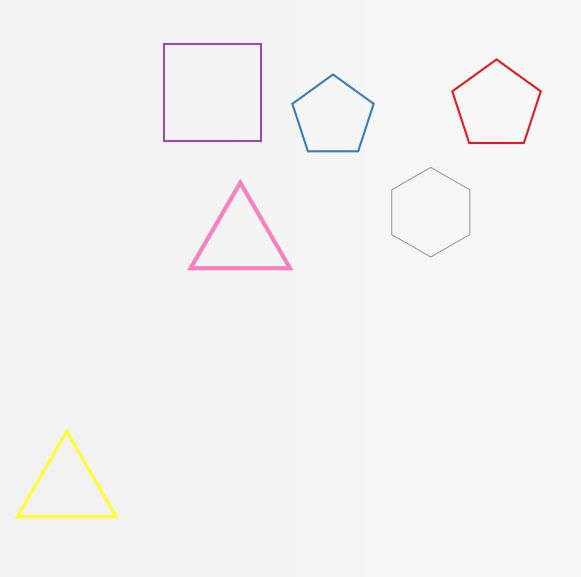[{"shape": "pentagon", "thickness": 1, "radius": 0.4, "center": [0.854, 0.816]}, {"shape": "pentagon", "thickness": 1, "radius": 0.37, "center": [0.573, 0.797]}, {"shape": "square", "thickness": 1, "radius": 0.42, "center": [0.365, 0.839]}, {"shape": "triangle", "thickness": 1.5, "radius": 0.49, "center": [0.115, 0.154]}, {"shape": "triangle", "thickness": 2, "radius": 0.49, "center": [0.413, 0.584]}, {"shape": "hexagon", "thickness": 0.5, "radius": 0.39, "center": [0.741, 0.632]}]